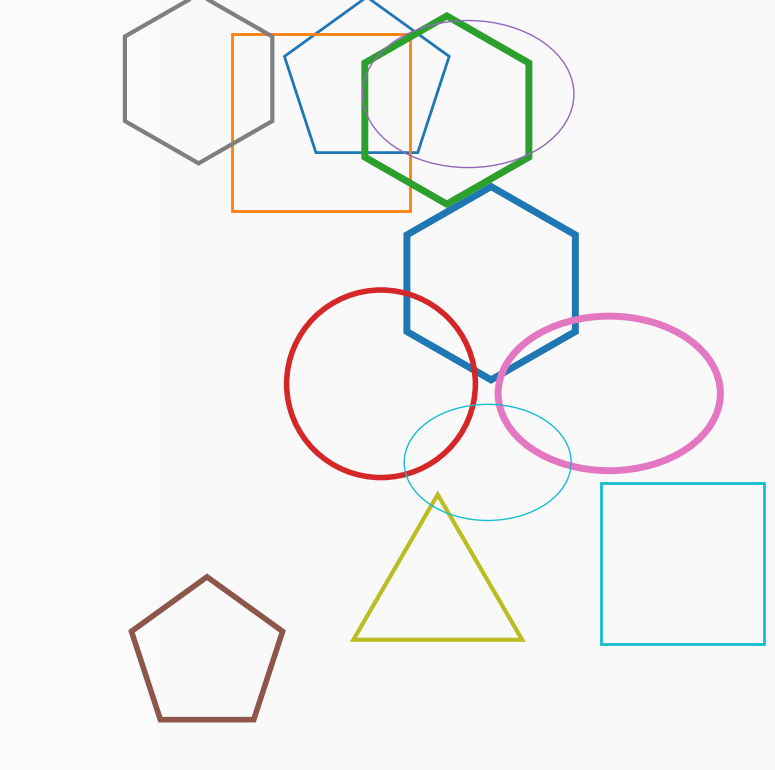[{"shape": "pentagon", "thickness": 1, "radius": 0.56, "center": [0.473, 0.892]}, {"shape": "hexagon", "thickness": 2.5, "radius": 0.63, "center": [0.634, 0.632]}, {"shape": "square", "thickness": 1, "radius": 0.57, "center": [0.414, 0.841]}, {"shape": "hexagon", "thickness": 2.5, "radius": 0.61, "center": [0.577, 0.857]}, {"shape": "circle", "thickness": 2, "radius": 0.61, "center": [0.492, 0.502]}, {"shape": "oval", "thickness": 0.5, "radius": 0.68, "center": [0.604, 0.878]}, {"shape": "pentagon", "thickness": 2, "radius": 0.51, "center": [0.267, 0.148]}, {"shape": "oval", "thickness": 2.5, "radius": 0.72, "center": [0.786, 0.489]}, {"shape": "hexagon", "thickness": 1.5, "radius": 0.55, "center": [0.256, 0.898]}, {"shape": "triangle", "thickness": 1.5, "radius": 0.63, "center": [0.565, 0.232]}, {"shape": "oval", "thickness": 0.5, "radius": 0.54, "center": [0.629, 0.399]}, {"shape": "square", "thickness": 1, "radius": 0.52, "center": [0.881, 0.268]}]